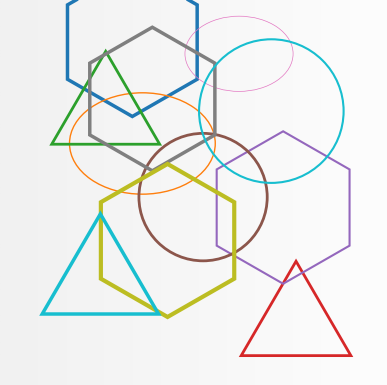[{"shape": "hexagon", "thickness": 2.5, "radius": 0.97, "center": [0.341, 0.891]}, {"shape": "oval", "thickness": 1, "radius": 0.94, "center": [0.367, 0.627]}, {"shape": "triangle", "thickness": 2, "radius": 0.8, "center": [0.273, 0.706]}, {"shape": "triangle", "thickness": 2, "radius": 0.82, "center": [0.764, 0.158]}, {"shape": "hexagon", "thickness": 1.5, "radius": 0.99, "center": [0.731, 0.461]}, {"shape": "circle", "thickness": 2, "radius": 0.83, "center": [0.524, 0.488]}, {"shape": "oval", "thickness": 0.5, "radius": 0.7, "center": [0.617, 0.86]}, {"shape": "hexagon", "thickness": 2.5, "radius": 0.93, "center": [0.393, 0.743]}, {"shape": "hexagon", "thickness": 3, "radius": 0.99, "center": [0.432, 0.375]}, {"shape": "circle", "thickness": 1.5, "radius": 0.93, "center": [0.7, 0.711]}, {"shape": "triangle", "thickness": 2.5, "radius": 0.87, "center": [0.259, 0.271]}]